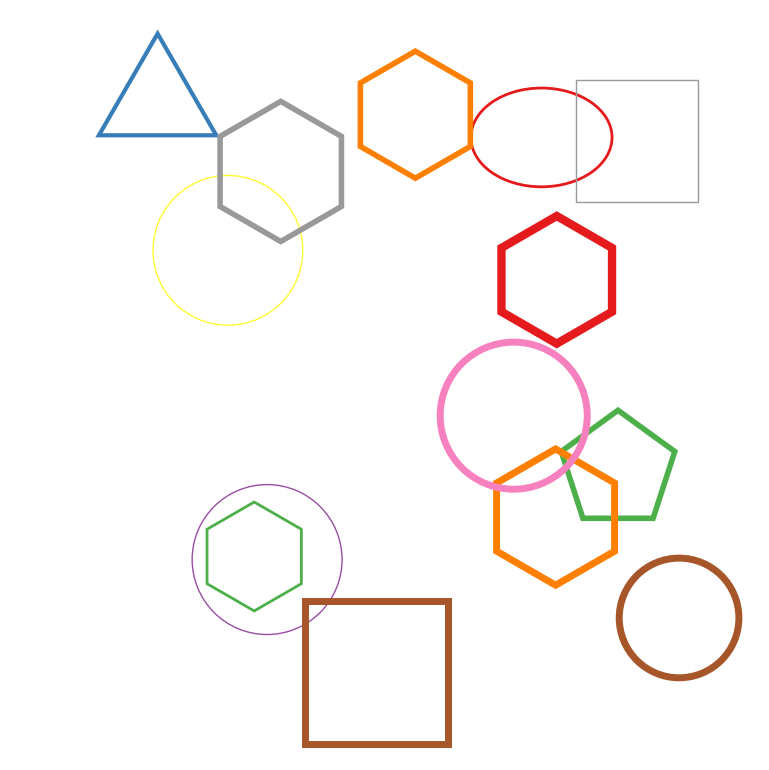[{"shape": "oval", "thickness": 1, "radius": 0.46, "center": [0.703, 0.822]}, {"shape": "hexagon", "thickness": 3, "radius": 0.41, "center": [0.723, 0.637]}, {"shape": "triangle", "thickness": 1.5, "radius": 0.44, "center": [0.205, 0.868]}, {"shape": "hexagon", "thickness": 1, "radius": 0.35, "center": [0.33, 0.277]}, {"shape": "pentagon", "thickness": 2, "radius": 0.39, "center": [0.803, 0.39]}, {"shape": "circle", "thickness": 0.5, "radius": 0.49, "center": [0.347, 0.273]}, {"shape": "hexagon", "thickness": 2.5, "radius": 0.44, "center": [0.722, 0.328]}, {"shape": "hexagon", "thickness": 2, "radius": 0.41, "center": [0.539, 0.851]}, {"shape": "circle", "thickness": 0.5, "radius": 0.49, "center": [0.296, 0.675]}, {"shape": "square", "thickness": 2.5, "radius": 0.46, "center": [0.489, 0.126]}, {"shape": "circle", "thickness": 2.5, "radius": 0.39, "center": [0.882, 0.197]}, {"shape": "circle", "thickness": 2.5, "radius": 0.48, "center": [0.667, 0.46]}, {"shape": "hexagon", "thickness": 2, "radius": 0.45, "center": [0.365, 0.777]}, {"shape": "square", "thickness": 0.5, "radius": 0.4, "center": [0.827, 0.817]}]